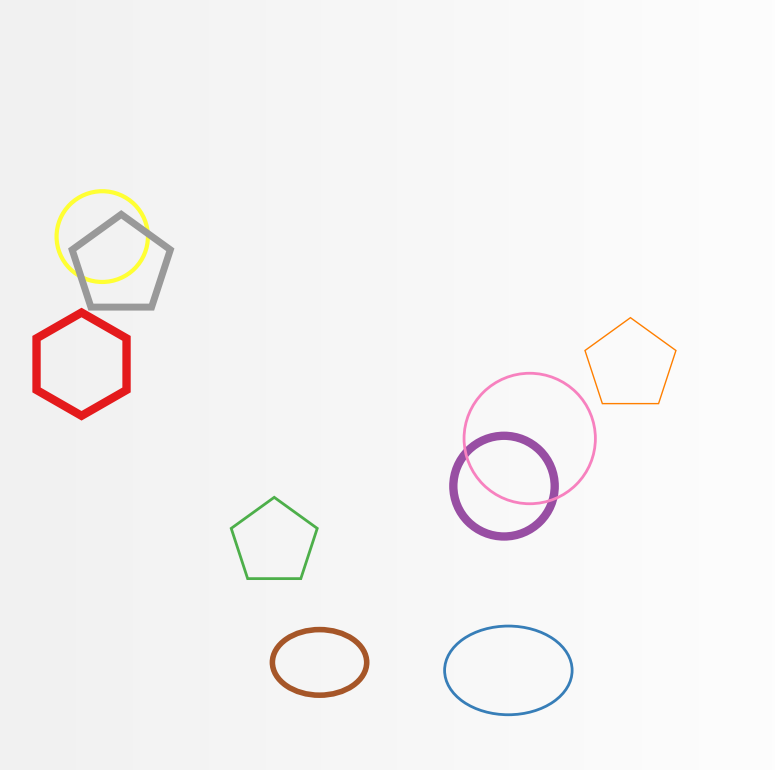[{"shape": "hexagon", "thickness": 3, "radius": 0.34, "center": [0.105, 0.527]}, {"shape": "oval", "thickness": 1, "radius": 0.41, "center": [0.656, 0.129]}, {"shape": "pentagon", "thickness": 1, "radius": 0.29, "center": [0.354, 0.296]}, {"shape": "circle", "thickness": 3, "radius": 0.33, "center": [0.65, 0.369]}, {"shape": "pentagon", "thickness": 0.5, "radius": 0.31, "center": [0.813, 0.526]}, {"shape": "circle", "thickness": 1.5, "radius": 0.29, "center": [0.132, 0.693]}, {"shape": "oval", "thickness": 2, "radius": 0.3, "center": [0.412, 0.14]}, {"shape": "circle", "thickness": 1, "radius": 0.42, "center": [0.684, 0.431]}, {"shape": "pentagon", "thickness": 2.5, "radius": 0.33, "center": [0.156, 0.655]}]